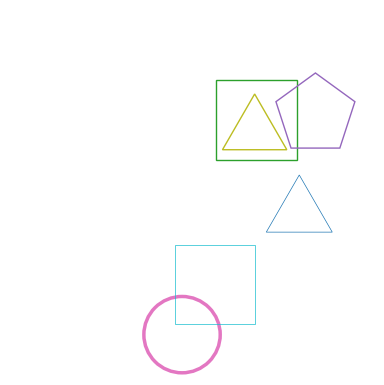[{"shape": "triangle", "thickness": 0.5, "radius": 0.49, "center": [0.777, 0.447]}, {"shape": "square", "thickness": 1, "radius": 0.52, "center": [0.666, 0.688]}, {"shape": "pentagon", "thickness": 1, "radius": 0.54, "center": [0.819, 0.703]}, {"shape": "circle", "thickness": 2.5, "radius": 0.5, "center": [0.473, 0.131]}, {"shape": "triangle", "thickness": 1, "radius": 0.48, "center": [0.661, 0.659]}, {"shape": "square", "thickness": 0.5, "radius": 0.52, "center": [0.559, 0.261]}]